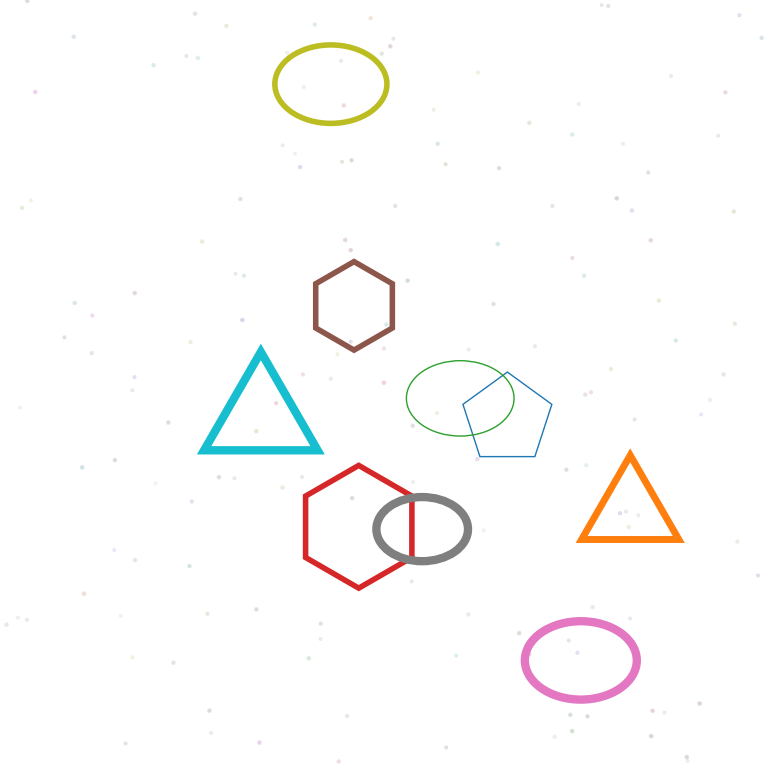[{"shape": "pentagon", "thickness": 0.5, "radius": 0.3, "center": [0.659, 0.456]}, {"shape": "triangle", "thickness": 2.5, "radius": 0.36, "center": [0.818, 0.336]}, {"shape": "oval", "thickness": 0.5, "radius": 0.35, "center": [0.598, 0.483]}, {"shape": "hexagon", "thickness": 2, "radius": 0.4, "center": [0.466, 0.316]}, {"shape": "hexagon", "thickness": 2, "radius": 0.29, "center": [0.46, 0.603]}, {"shape": "oval", "thickness": 3, "radius": 0.36, "center": [0.754, 0.142]}, {"shape": "oval", "thickness": 3, "radius": 0.3, "center": [0.548, 0.313]}, {"shape": "oval", "thickness": 2, "radius": 0.36, "center": [0.43, 0.891]}, {"shape": "triangle", "thickness": 3, "radius": 0.43, "center": [0.339, 0.458]}]